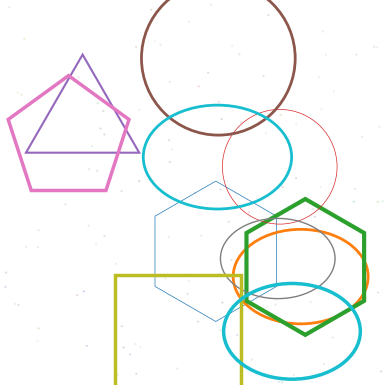[{"shape": "hexagon", "thickness": 0.5, "radius": 0.91, "center": [0.561, 0.347]}, {"shape": "oval", "thickness": 2, "radius": 0.88, "center": [0.781, 0.282]}, {"shape": "hexagon", "thickness": 3, "radius": 0.88, "center": [0.793, 0.307]}, {"shape": "circle", "thickness": 0.5, "radius": 0.74, "center": [0.727, 0.567]}, {"shape": "triangle", "thickness": 1.5, "radius": 0.85, "center": [0.215, 0.688]}, {"shape": "circle", "thickness": 2, "radius": 1.0, "center": [0.567, 0.849]}, {"shape": "pentagon", "thickness": 2.5, "radius": 0.82, "center": [0.178, 0.639]}, {"shape": "oval", "thickness": 1, "radius": 0.74, "center": [0.721, 0.329]}, {"shape": "square", "thickness": 2.5, "radius": 0.82, "center": [0.463, 0.122]}, {"shape": "oval", "thickness": 2.5, "radius": 0.89, "center": [0.758, 0.139]}, {"shape": "oval", "thickness": 2, "radius": 0.96, "center": [0.565, 0.592]}]